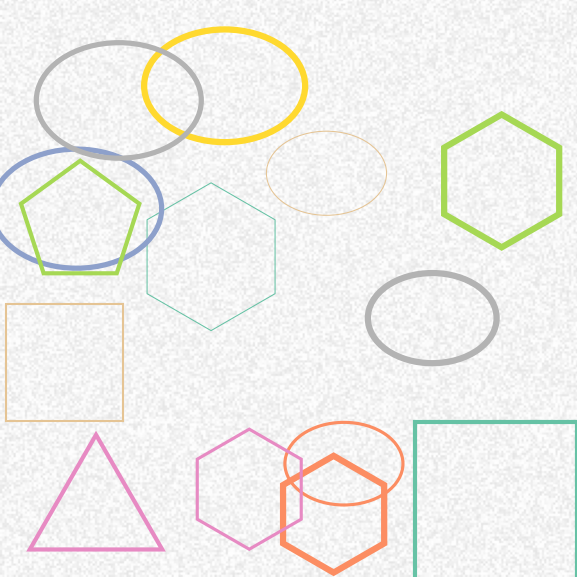[{"shape": "hexagon", "thickness": 0.5, "radius": 0.64, "center": [0.365, 0.555]}, {"shape": "square", "thickness": 2, "radius": 0.7, "center": [0.859, 0.129]}, {"shape": "oval", "thickness": 1.5, "radius": 0.51, "center": [0.596, 0.196]}, {"shape": "hexagon", "thickness": 3, "radius": 0.51, "center": [0.578, 0.109]}, {"shape": "oval", "thickness": 2.5, "radius": 0.74, "center": [0.133, 0.638]}, {"shape": "triangle", "thickness": 2, "radius": 0.66, "center": [0.166, 0.114]}, {"shape": "hexagon", "thickness": 1.5, "radius": 0.52, "center": [0.432, 0.152]}, {"shape": "hexagon", "thickness": 3, "radius": 0.58, "center": [0.869, 0.686]}, {"shape": "pentagon", "thickness": 2, "radius": 0.54, "center": [0.139, 0.613]}, {"shape": "oval", "thickness": 3, "radius": 0.7, "center": [0.389, 0.851]}, {"shape": "square", "thickness": 1, "radius": 0.51, "center": [0.111, 0.371]}, {"shape": "oval", "thickness": 0.5, "radius": 0.52, "center": [0.565, 0.699]}, {"shape": "oval", "thickness": 2.5, "radius": 0.71, "center": [0.206, 0.825]}, {"shape": "oval", "thickness": 3, "radius": 0.56, "center": [0.748, 0.448]}]